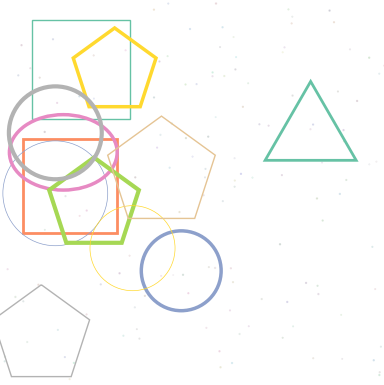[{"shape": "square", "thickness": 1, "radius": 0.64, "center": [0.211, 0.819]}, {"shape": "triangle", "thickness": 2, "radius": 0.68, "center": [0.807, 0.652]}, {"shape": "square", "thickness": 2, "radius": 0.61, "center": [0.181, 0.516]}, {"shape": "circle", "thickness": 0.5, "radius": 0.68, "center": [0.144, 0.498]}, {"shape": "circle", "thickness": 2.5, "radius": 0.52, "center": [0.471, 0.297]}, {"shape": "oval", "thickness": 2.5, "radius": 0.7, "center": [0.164, 0.604]}, {"shape": "pentagon", "thickness": 3, "radius": 0.61, "center": [0.244, 0.468]}, {"shape": "circle", "thickness": 0.5, "radius": 0.55, "center": [0.344, 0.355]}, {"shape": "pentagon", "thickness": 2.5, "radius": 0.57, "center": [0.298, 0.814]}, {"shape": "pentagon", "thickness": 1, "radius": 0.73, "center": [0.419, 0.551]}, {"shape": "circle", "thickness": 3, "radius": 0.6, "center": [0.144, 0.655]}, {"shape": "pentagon", "thickness": 1, "radius": 0.66, "center": [0.107, 0.129]}]